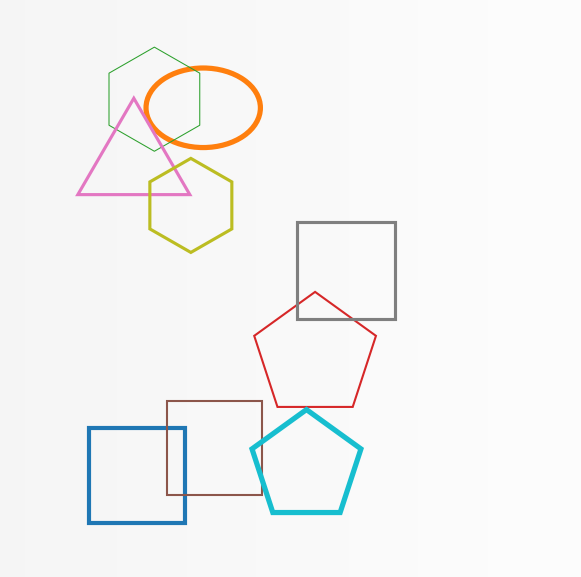[{"shape": "square", "thickness": 2, "radius": 0.41, "center": [0.236, 0.176]}, {"shape": "oval", "thickness": 2.5, "radius": 0.49, "center": [0.35, 0.812]}, {"shape": "hexagon", "thickness": 0.5, "radius": 0.45, "center": [0.266, 0.827]}, {"shape": "pentagon", "thickness": 1, "radius": 0.55, "center": [0.542, 0.384]}, {"shape": "square", "thickness": 1, "radius": 0.41, "center": [0.369, 0.223]}, {"shape": "triangle", "thickness": 1.5, "radius": 0.56, "center": [0.23, 0.718]}, {"shape": "square", "thickness": 1.5, "radius": 0.42, "center": [0.595, 0.531]}, {"shape": "hexagon", "thickness": 1.5, "radius": 0.41, "center": [0.328, 0.643]}, {"shape": "pentagon", "thickness": 2.5, "radius": 0.49, "center": [0.527, 0.191]}]